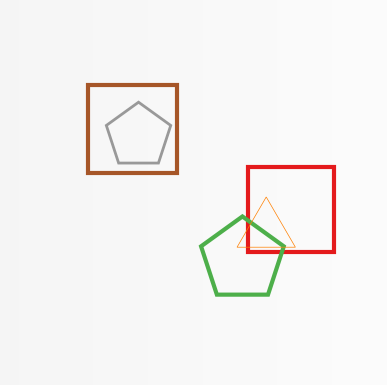[{"shape": "square", "thickness": 3, "radius": 0.55, "center": [0.752, 0.456]}, {"shape": "pentagon", "thickness": 3, "radius": 0.56, "center": [0.626, 0.326]}, {"shape": "triangle", "thickness": 0.5, "radius": 0.43, "center": [0.687, 0.401]}, {"shape": "square", "thickness": 3, "radius": 0.58, "center": [0.341, 0.665]}, {"shape": "pentagon", "thickness": 2, "radius": 0.44, "center": [0.358, 0.647]}]